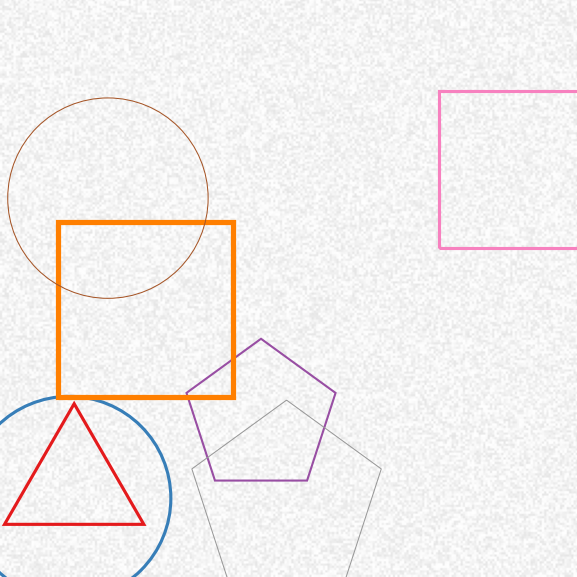[{"shape": "triangle", "thickness": 1.5, "radius": 0.7, "center": [0.128, 0.161]}, {"shape": "circle", "thickness": 1.5, "radius": 0.88, "center": [0.12, 0.136]}, {"shape": "pentagon", "thickness": 1, "radius": 0.68, "center": [0.452, 0.277]}, {"shape": "square", "thickness": 2.5, "radius": 0.76, "center": [0.252, 0.463]}, {"shape": "circle", "thickness": 0.5, "radius": 0.87, "center": [0.187, 0.656]}, {"shape": "square", "thickness": 1.5, "radius": 0.68, "center": [0.896, 0.706]}, {"shape": "pentagon", "thickness": 0.5, "radius": 0.86, "center": [0.496, 0.134]}]